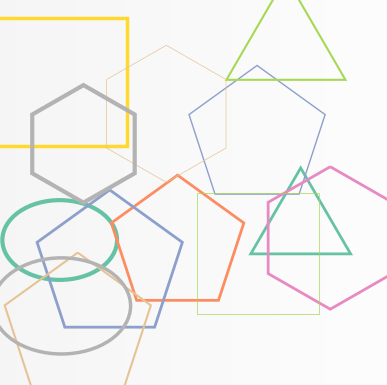[{"shape": "triangle", "thickness": 2, "radius": 0.74, "center": [0.776, 0.415]}, {"shape": "oval", "thickness": 3, "radius": 0.74, "center": [0.154, 0.377]}, {"shape": "pentagon", "thickness": 2, "radius": 0.9, "center": [0.458, 0.365]}, {"shape": "pentagon", "thickness": 1, "radius": 0.92, "center": [0.663, 0.645]}, {"shape": "pentagon", "thickness": 2, "radius": 0.99, "center": [0.283, 0.31]}, {"shape": "hexagon", "thickness": 2, "radius": 0.93, "center": [0.852, 0.382]}, {"shape": "triangle", "thickness": 1.5, "radius": 0.89, "center": [0.738, 0.881]}, {"shape": "square", "thickness": 0.5, "radius": 0.79, "center": [0.665, 0.341]}, {"shape": "square", "thickness": 2.5, "radius": 0.83, "center": [0.16, 0.786]}, {"shape": "hexagon", "thickness": 0.5, "radius": 0.89, "center": [0.429, 0.704]}, {"shape": "pentagon", "thickness": 1.5, "radius": 0.99, "center": [0.201, 0.146]}, {"shape": "hexagon", "thickness": 3, "radius": 0.76, "center": [0.215, 0.626]}, {"shape": "oval", "thickness": 2.5, "radius": 0.89, "center": [0.159, 0.205]}]